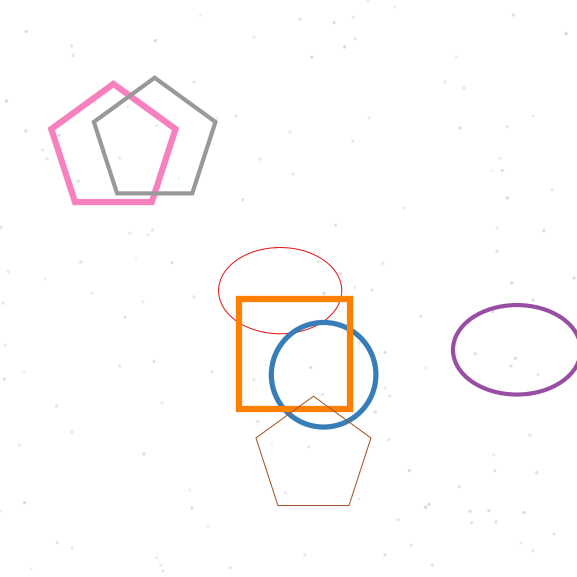[{"shape": "oval", "thickness": 0.5, "radius": 0.53, "center": [0.485, 0.496]}, {"shape": "circle", "thickness": 2.5, "radius": 0.45, "center": [0.56, 0.35]}, {"shape": "oval", "thickness": 2, "radius": 0.55, "center": [0.895, 0.393]}, {"shape": "square", "thickness": 3, "radius": 0.48, "center": [0.51, 0.386]}, {"shape": "pentagon", "thickness": 0.5, "radius": 0.52, "center": [0.543, 0.208]}, {"shape": "pentagon", "thickness": 3, "radius": 0.57, "center": [0.196, 0.741]}, {"shape": "pentagon", "thickness": 2, "radius": 0.55, "center": [0.268, 0.754]}]